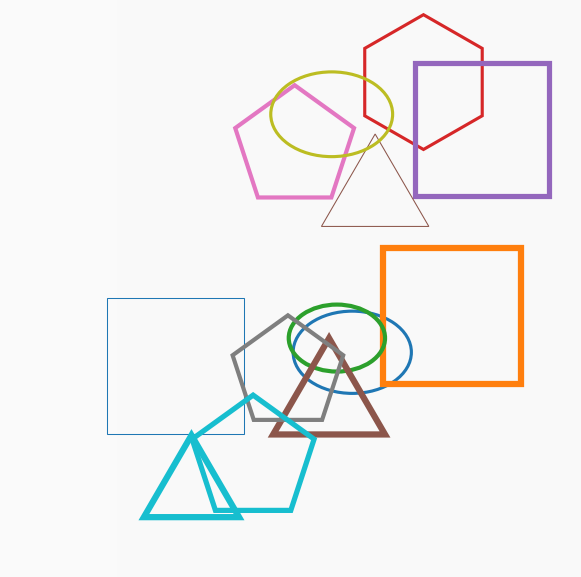[{"shape": "square", "thickness": 0.5, "radius": 0.59, "center": [0.301, 0.365]}, {"shape": "oval", "thickness": 1.5, "radius": 0.51, "center": [0.606, 0.389]}, {"shape": "square", "thickness": 3, "radius": 0.59, "center": [0.778, 0.452]}, {"shape": "oval", "thickness": 2, "radius": 0.41, "center": [0.58, 0.414]}, {"shape": "hexagon", "thickness": 1.5, "radius": 0.58, "center": [0.729, 0.857]}, {"shape": "square", "thickness": 2.5, "radius": 0.57, "center": [0.829, 0.775]}, {"shape": "triangle", "thickness": 0.5, "radius": 0.53, "center": [0.645, 0.66]}, {"shape": "triangle", "thickness": 3, "radius": 0.56, "center": [0.566, 0.302]}, {"shape": "pentagon", "thickness": 2, "radius": 0.54, "center": [0.507, 0.744]}, {"shape": "pentagon", "thickness": 2, "radius": 0.5, "center": [0.495, 0.353]}, {"shape": "oval", "thickness": 1.5, "radius": 0.52, "center": [0.571, 0.801]}, {"shape": "triangle", "thickness": 3, "radius": 0.47, "center": [0.329, 0.151]}, {"shape": "pentagon", "thickness": 2.5, "radius": 0.55, "center": [0.435, 0.205]}]